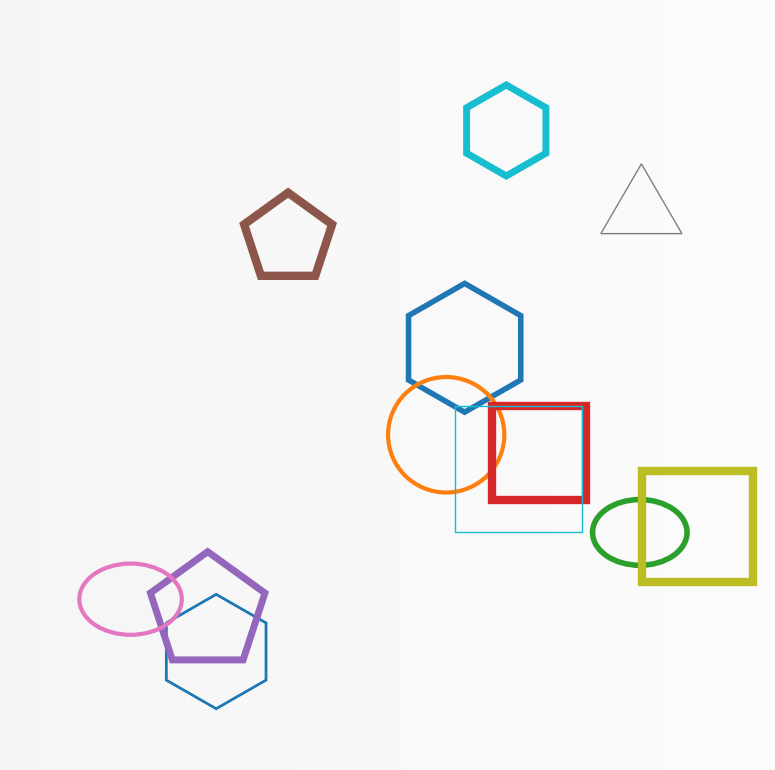[{"shape": "hexagon", "thickness": 1, "radius": 0.37, "center": [0.279, 0.154]}, {"shape": "hexagon", "thickness": 2, "radius": 0.42, "center": [0.6, 0.548]}, {"shape": "circle", "thickness": 1.5, "radius": 0.38, "center": [0.576, 0.435]}, {"shape": "oval", "thickness": 2, "radius": 0.3, "center": [0.826, 0.309]}, {"shape": "square", "thickness": 3, "radius": 0.3, "center": [0.696, 0.411]}, {"shape": "pentagon", "thickness": 2.5, "radius": 0.39, "center": [0.268, 0.206]}, {"shape": "pentagon", "thickness": 3, "radius": 0.3, "center": [0.372, 0.69]}, {"shape": "oval", "thickness": 1.5, "radius": 0.33, "center": [0.168, 0.222]}, {"shape": "triangle", "thickness": 0.5, "radius": 0.3, "center": [0.828, 0.727]}, {"shape": "square", "thickness": 3, "radius": 0.36, "center": [0.9, 0.316]}, {"shape": "hexagon", "thickness": 2.5, "radius": 0.3, "center": [0.653, 0.831]}, {"shape": "square", "thickness": 0.5, "radius": 0.41, "center": [0.669, 0.391]}]